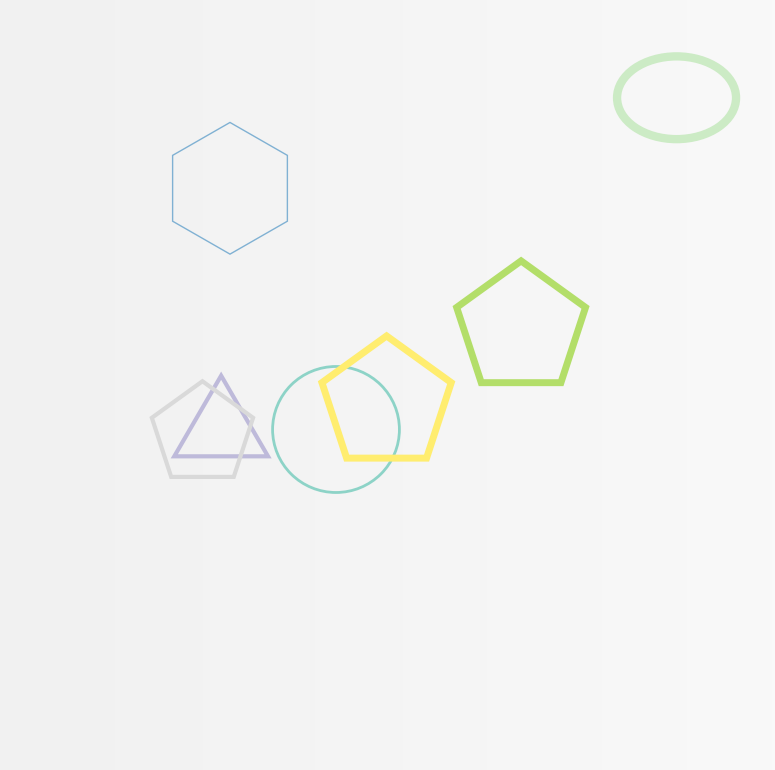[{"shape": "circle", "thickness": 1, "radius": 0.41, "center": [0.434, 0.442]}, {"shape": "triangle", "thickness": 1.5, "radius": 0.35, "center": [0.285, 0.442]}, {"shape": "hexagon", "thickness": 0.5, "radius": 0.43, "center": [0.297, 0.755]}, {"shape": "pentagon", "thickness": 2.5, "radius": 0.44, "center": [0.672, 0.574]}, {"shape": "pentagon", "thickness": 1.5, "radius": 0.34, "center": [0.261, 0.436]}, {"shape": "oval", "thickness": 3, "radius": 0.38, "center": [0.873, 0.873]}, {"shape": "pentagon", "thickness": 2.5, "radius": 0.44, "center": [0.499, 0.476]}]